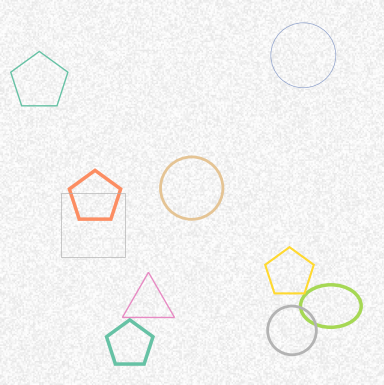[{"shape": "pentagon", "thickness": 2.5, "radius": 0.32, "center": [0.337, 0.106]}, {"shape": "pentagon", "thickness": 1, "radius": 0.39, "center": [0.102, 0.788]}, {"shape": "pentagon", "thickness": 2.5, "radius": 0.35, "center": [0.247, 0.487]}, {"shape": "circle", "thickness": 0.5, "radius": 0.42, "center": [0.788, 0.856]}, {"shape": "triangle", "thickness": 1, "radius": 0.39, "center": [0.386, 0.215]}, {"shape": "oval", "thickness": 2.5, "radius": 0.39, "center": [0.859, 0.205]}, {"shape": "pentagon", "thickness": 1.5, "radius": 0.33, "center": [0.752, 0.292]}, {"shape": "circle", "thickness": 2, "radius": 0.41, "center": [0.498, 0.511]}, {"shape": "square", "thickness": 0.5, "radius": 0.41, "center": [0.242, 0.416]}, {"shape": "circle", "thickness": 2, "radius": 0.32, "center": [0.758, 0.142]}]